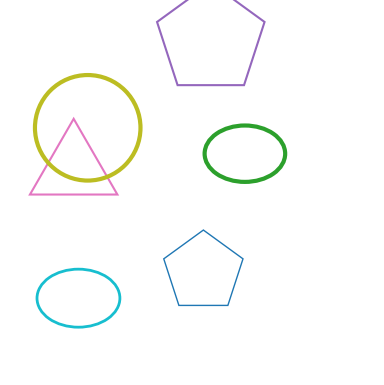[{"shape": "pentagon", "thickness": 1, "radius": 0.54, "center": [0.528, 0.294]}, {"shape": "oval", "thickness": 3, "radius": 0.52, "center": [0.636, 0.601]}, {"shape": "pentagon", "thickness": 1.5, "radius": 0.73, "center": [0.548, 0.898]}, {"shape": "triangle", "thickness": 1.5, "radius": 0.66, "center": [0.191, 0.56]}, {"shape": "circle", "thickness": 3, "radius": 0.69, "center": [0.228, 0.668]}, {"shape": "oval", "thickness": 2, "radius": 0.54, "center": [0.204, 0.226]}]